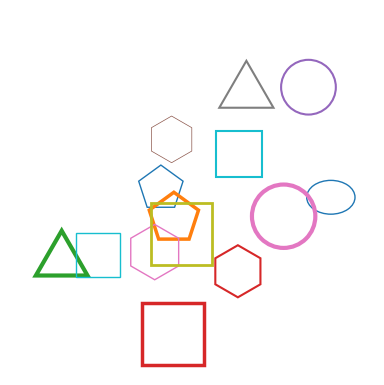[{"shape": "oval", "thickness": 1, "radius": 0.31, "center": [0.859, 0.488]}, {"shape": "pentagon", "thickness": 1, "radius": 0.3, "center": [0.418, 0.511]}, {"shape": "pentagon", "thickness": 2.5, "radius": 0.34, "center": [0.452, 0.433]}, {"shape": "triangle", "thickness": 3, "radius": 0.39, "center": [0.16, 0.323]}, {"shape": "hexagon", "thickness": 1.5, "radius": 0.34, "center": [0.618, 0.295]}, {"shape": "square", "thickness": 2.5, "radius": 0.4, "center": [0.449, 0.132]}, {"shape": "circle", "thickness": 1.5, "radius": 0.36, "center": [0.801, 0.774]}, {"shape": "hexagon", "thickness": 0.5, "radius": 0.3, "center": [0.446, 0.638]}, {"shape": "circle", "thickness": 3, "radius": 0.41, "center": [0.737, 0.438]}, {"shape": "hexagon", "thickness": 1, "radius": 0.36, "center": [0.402, 0.345]}, {"shape": "triangle", "thickness": 1.5, "radius": 0.41, "center": [0.64, 0.761]}, {"shape": "square", "thickness": 2, "radius": 0.4, "center": [0.471, 0.391]}, {"shape": "square", "thickness": 1.5, "radius": 0.3, "center": [0.62, 0.6]}, {"shape": "square", "thickness": 1, "radius": 0.29, "center": [0.256, 0.338]}]